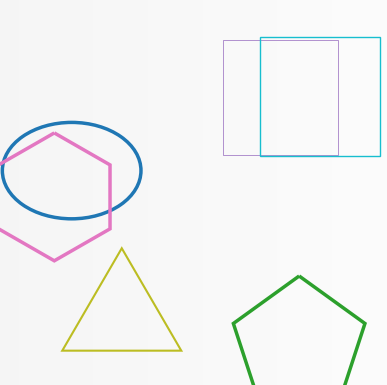[{"shape": "oval", "thickness": 2.5, "radius": 0.89, "center": [0.185, 0.557]}, {"shape": "pentagon", "thickness": 2.5, "radius": 0.89, "center": [0.772, 0.105]}, {"shape": "square", "thickness": 0.5, "radius": 0.74, "center": [0.725, 0.747]}, {"shape": "hexagon", "thickness": 2.5, "radius": 0.83, "center": [0.14, 0.489]}, {"shape": "triangle", "thickness": 1.5, "radius": 0.89, "center": [0.314, 0.178]}, {"shape": "square", "thickness": 1, "radius": 0.77, "center": [0.826, 0.75]}]